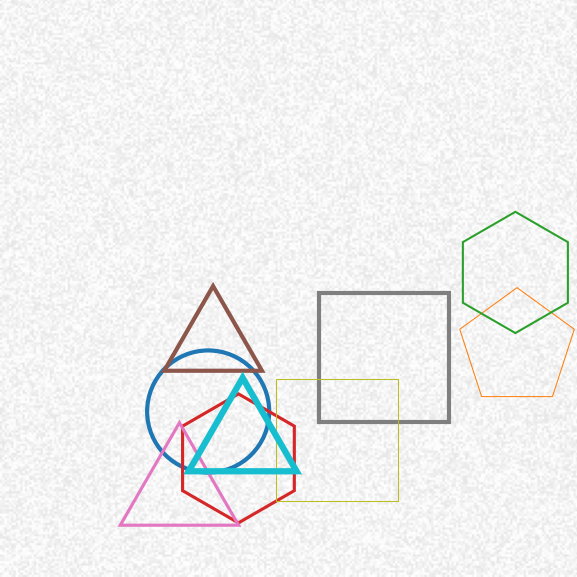[{"shape": "circle", "thickness": 2, "radius": 0.53, "center": [0.36, 0.287]}, {"shape": "pentagon", "thickness": 0.5, "radius": 0.52, "center": [0.895, 0.397]}, {"shape": "hexagon", "thickness": 1, "radius": 0.52, "center": [0.892, 0.527]}, {"shape": "hexagon", "thickness": 1.5, "radius": 0.56, "center": [0.413, 0.205]}, {"shape": "triangle", "thickness": 2, "radius": 0.49, "center": [0.369, 0.406]}, {"shape": "triangle", "thickness": 1.5, "radius": 0.59, "center": [0.311, 0.149]}, {"shape": "square", "thickness": 2, "radius": 0.56, "center": [0.664, 0.38]}, {"shape": "square", "thickness": 0.5, "radius": 0.53, "center": [0.583, 0.238]}, {"shape": "triangle", "thickness": 3, "radius": 0.54, "center": [0.42, 0.237]}]